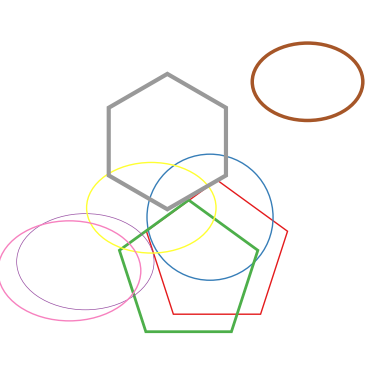[{"shape": "pentagon", "thickness": 1, "radius": 0.96, "center": [0.564, 0.34]}, {"shape": "circle", "thickness": 1, "radius": 0.82, "center": [0.546, 0.436]}, {"shape": "pentagon", "thickness": 2, "radius": 0.95, "center": [0.49, 0.291]}, {"shape": "oval", "thickness": 0.5, "radius": 0.89, "center": [0.222, 0.32]}, {"shape": "oval", "thickness": 1, "radius": 0.84, "center": [0.393, 0.46]}, {"shape": "oval", "thickness": 2.5, "radius": 0.72, "center": [0.799, 0.788]}, {"shape": "oval", "thickness": 1, "radius": 0.93, "center": [0.18, 0.296]}, {"shape": "hexagon", "thickness": 3, "radius": 0.88, "center": [0.435, 0.632]}]